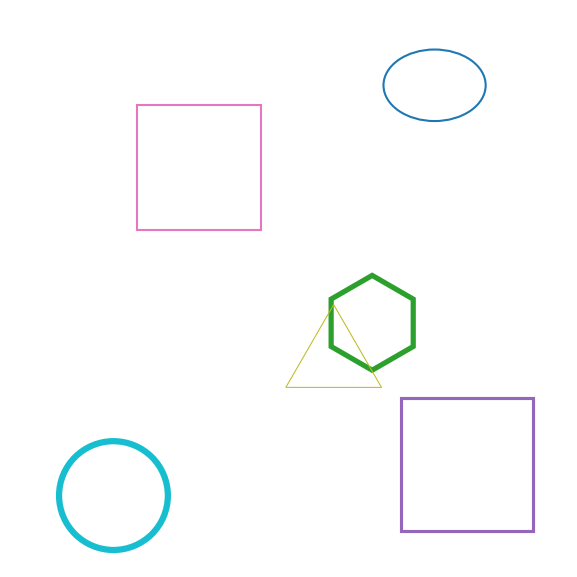[{"shape": "oval", "thickness": 1, "radius": 0.44, "center": [0.753, 0.851]}, {"shape": "hexagon", "thickness": 2.5, "radius": 0.41, "center": [0.644, 0.44]}, {"shape": "square", "thickness": 1.5, "radius": 0.57, "center": [0.809, 0.195]}, {"shape": "square", "thickness": 1, "radius": 0.54, "center": [0.345, 0.709]}, {"shape": "triangle", "thickness": 0.5, "radius": 0.48, "center": [0.578, 0.376]}, {"shape": "circle", "thickness": 3, "radius": 0.47, "center": [0.196, 0.141]}]